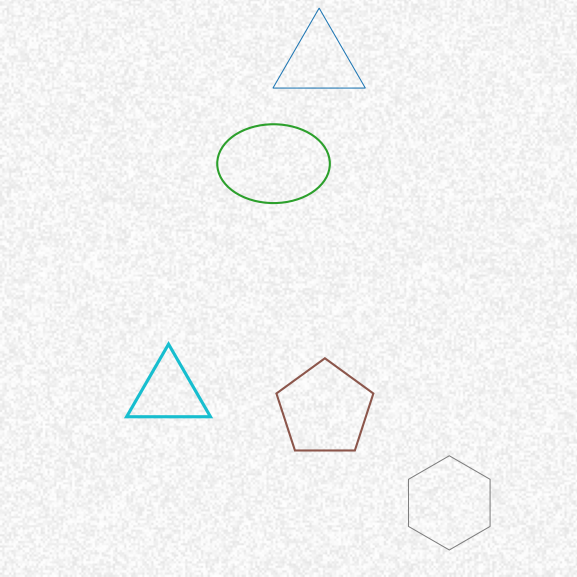[{"shape": "triangle", "thickness": 0.5, "radius": 0.46, "center": [0.553, 0.893]}, {"shape": "oval", "thickness": 1, "radius": 0.49, "center": [0.474, 0.716]}, {"shape": "pentagon", "thickness": 1, "radius": 0.44, "center": [0.563, 0.29]}, {"shape": "hexagon", "thickness": 0.5, "radius": 0.41, "center": [0.778, 0.128]}, {"shape": "triangle", "thickness": 1.5, "radius": 0.42, "center": [0.292, 0.319]}]